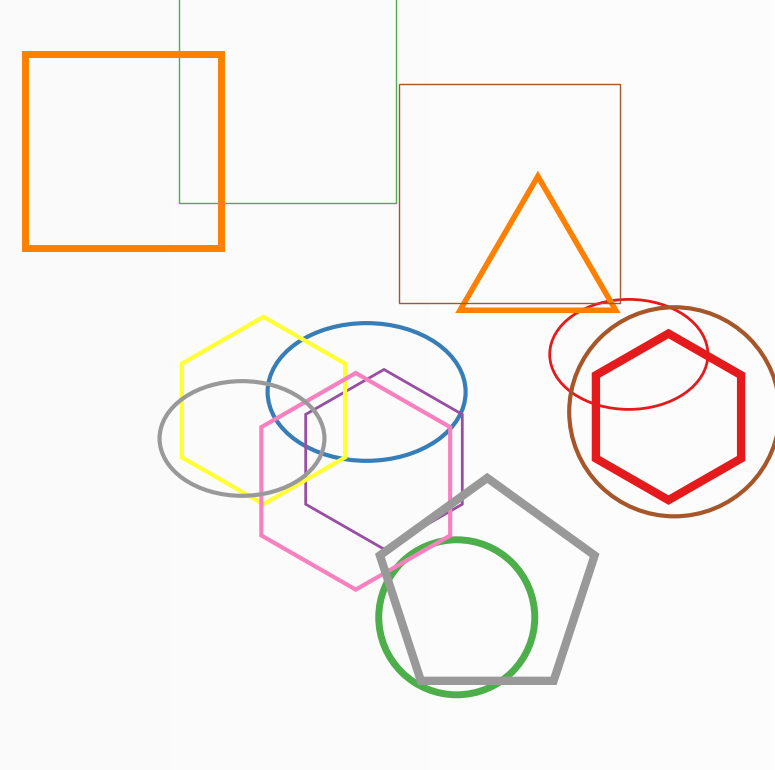[{"shape": "hexagon", "thickness": 3, "radius": 0.54, "center": [0.863, 0.459]}, {"shape": "oval", "thickness": 1, "radius": 0.51, "center": [0.811, 0.54]}, {"shape": "oval", "thickness": 1.5, "radius": 0.64, "center": [0.473, 0.491]}, {"shape": "square", "thickness": 0.5, "radius": 0.7, "center": [0.371, 0.876]}, {"shape": "circle", "thickness": 2.5, "radius": 0.5, "center": [0.589, 0.198]}, {"shape": "hexagon", "thickness": 1, "radius": 0.58, "center": [0.495, 0.403]}, {"shape": "square", "thickness": 2.5, "radius": 0.63, "center": [0.159, 0.803]}, {"shape": "triangle", "thickness": 2, "radius": 0.58, "center": [0.694, 0.655]}, {"shape": "hexagon", "thickness": 1.5, "radius": 0.61, "center": [0.34, 0.467]}, {"shape": "circle", "thickness": 1.5, "radius": 0.68, "center": [0.87, 0.465]}, {"shape": "square", "thickness": 0.5, "radius": 0.71, "center": [0.657, 0.749]}, {"shape": "hexagon", "thickness": 1.5, "radius": 0.7, "center": [0.459, 0.375]}, {"shape": "oval", "thickness": 1.5, "radius": 0.53, "center": [0.312, 0.431]}, {"shape": "pentagon", "thickness": 3, "radius": 0.73, "center": [0.629, 0.234]}]